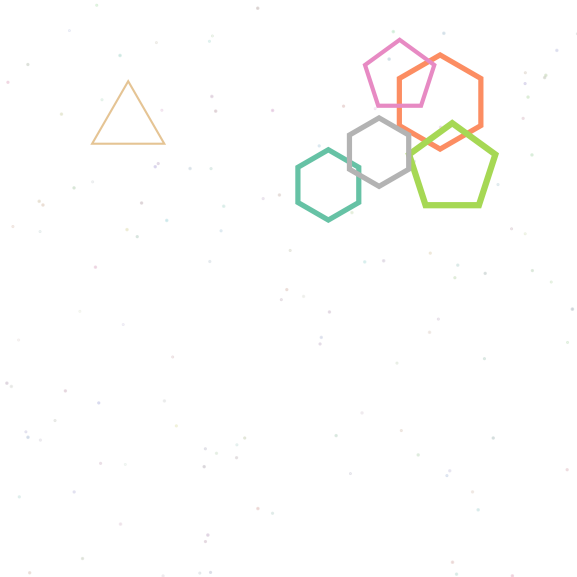[{"shape": "hexagon", "thickness": 2.5, "radius": 0.3, "center": [0.569, 0.679]}, {"shape": "hexagon", "thickness": 2.5, "radius": 0.41, "center": [0.762, 0.822]}, {"shape": "pentagon", "thickness": 2, "radius": 0.32, "center": [0.692, 0.867]}, {"shape": "pentagon", "thickness": 3, "radius": 0.39, "center": [0.783, 0.707]}, {"shape": "triangle", "thickness": 1, "radius": 0.36, "center": [0.222, 0.786]}, {"shape": "hexagon", "thickness": 2.5, "radius": 0.3, "center": [0.656, 0.736]}]